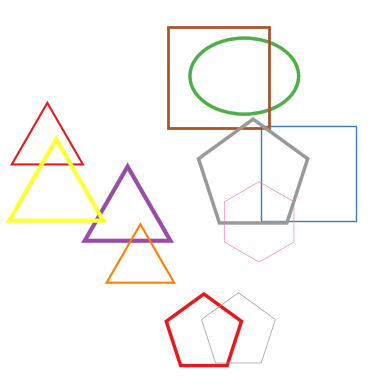[{"shape": "pentagon", "thickness": 2.5, "radius": 0.51, "center": [0.53, 0.134]}, {"shape": "triangle", "thickness": 1.5, "radius": 0.53, "center": [0.123, 0.626]}, {"shape": "square", "thickness": 1, "radius": 0.62, "center": [0.801, 0.549]}, {"shape": "oval", "thickness": 2.5, "radius": 0.71, "center": [0.634, 0.802]}, {"shape": "triangle", "thickness": 3, "radius": 0.64, "center": [0.331, 0.439]}, {"shape": "triangle", "thickness": 1.5, "radius": 0.51, "center": [0.365, 0.316]}, {"shape": "triangle", "thickness": 3, "radius": 0.7, "center": [0.146, 0.497]}, {"shape": "square", "thickness": 2, "radius": 0.66, "center": [0.568, 0.799]}, {"shape": "hexagon", "thickness": 0.5, "radius": 0.52, "center": [0.673, 0.424]}, {"shape": "pentagon", "thickness": 2.5, "radius": 0.75, "center": [0.657, 0.541]}, {"shape": "pentagon", "thickness": 0.5, "radius": 0.5, "center": [0.619, 0.139]}]